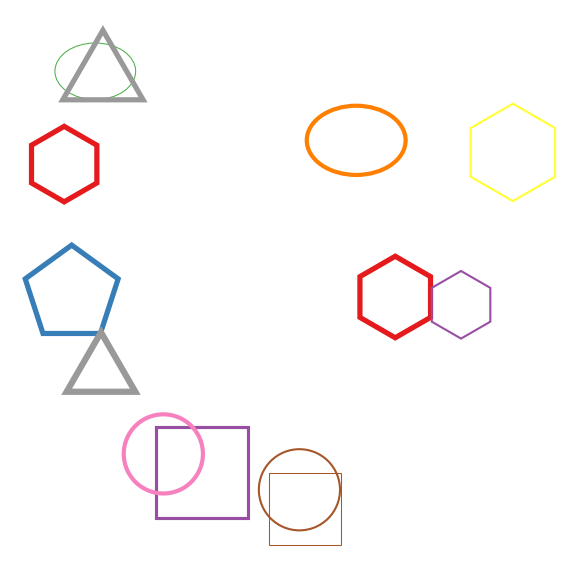[{"shape": "hexagon", "thickness": 2.5, "radius": 0.35, "center": [0.684, 0.485]}, {"shape": "hexagon", "thickness": 2.5, "radius": 0.33, "center": [0.111, 0.715]}, {"shape": "pentagon", "thickness": 2.5, "radius": 0.42, "center": [0.124, 0.49]}, {"shape": "oval", "thickness": 0.5, "radius": 0.35, "center": [0.165, 0.876]}, {"shape": "hexagon", "thickness": 1, "radius": 0.29, "center": [0.798, 0.471]}, {"shape": "square", "thickness": 1.5, "radius": 0.4, "center": [0.35, 0.181]}, {"shape": "oval", "thickness": 2, "radius": 0.43, "center": [0.617, 0.756]}, {"shape": "hexagon", "thickness": 1, "radius": 0.42, "center": [0.888, 0.735]}, {"shape": "circle", "thickness": 1, "radius": 0.35, "center": [0.518, 0.151]}, {"shape": "square", "thickness": 0.5, "radius": 0.31, "center": [0.527, 0.118]}, {"shape": "circle", "thickness": 2, "radius": 0.34, "center": [0.283, 0.213]}, {"shape": "triangle", "thickness": 3, "radius": 0.34, "center": [0.175, 0.355]}, {"shape": "triangle", "thickness": 2.5, "radius": 0.4, "center": [0.178, 0.866]}]